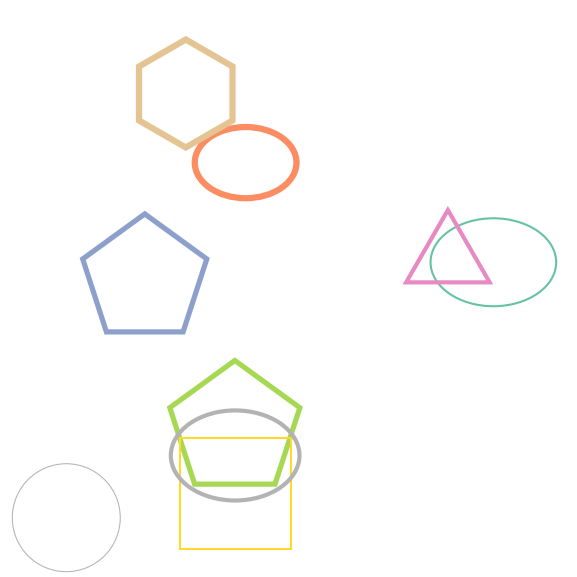[{"shape": "oval", "thickness": 1, "radius": 0.54, "center": [0.854, 0.545]}, {"shape": "oval", "thickness": 3, "radius": 0.44, "center": [0.425, 0.718]}, {"shape": "pentagon", "thickness": 2.5, "radius": 0.56, "center": [0.251, 0.516]}, {"shape": "triangle", "thickness": 2, "radius": 0.42, "center": [0.776, 0.552]}, {"shape": "pentagon", "thickness": 2.5, "radius": 0.59, "center": [0.407, 0.257]}, {"shape": "square", "thickness": 1, "radius": 0.48, "center": [0.408, 0.145]}, {"shape": "hexagon", "thickness": 3, "radius": 0.47, "center": [0.322, 0.837]}, {"shape": "circle", "thickness": 0.5, "radius": 0.47, "center": [0.115, 0.103]}, {"shape": "oval", "thickness": 2, "radius": 0.56, "center": [0.407, 0.21]}]